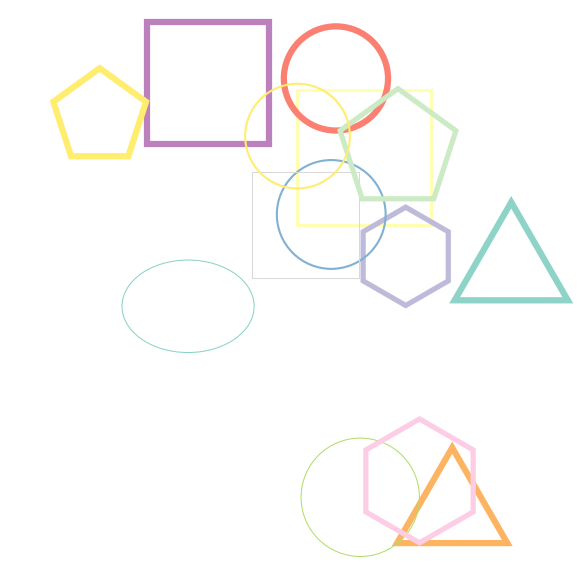[{"shape": "oval", "thickness": 0.5, "radius": 0.57, "center": [0.326, 0.469]}, {"shape": "triangle", "thickness": 3, "radius": 0.57, "center": [0.885, 0.536]}, {"shape": "square", "thickness": 1.5, "radius": 0.58, "center": [0.63, 0.727]}, {"shape": "hexagon", "thickness": 2.5, "radius": 0.43, "center": [0.703, 0.555]}, {"shape": "circle", "thickness": 3, "radius": 0.45, "center": [0.582, 0.863]}, {"shape": "circle", "thickness": 1, "radius": 0.47, "center": [0.574, 0.628]}, {"shape": "triangle", "thickness": 3, "radius": 0.55, "center": [0.783, 0.114]}, {"shape": "circle", "thickness": 0.5, "radius": 0.51, "center": [0.624, 0.138]}, {"shape": "hexagon", "thickness": 2.5, "radius": 0.54, "center": [0.726, 0.166]}, {"shape": "square", "thickness": 0.5, "radius": 0.46, "center": [0.529, 0.61]}, {"shape": "square", "thickness": 3, "radius": 0.53, "center": [0.361, 0.856]}, {"shape": "pentagon", "thickness": 2.5, "radius": 0.53, "center": [0.689, 0.74]}, {"shape": "circle", "thickness": 1, "radius": 0.45, "center": [0.515, 0.763]}, {"shape": "pentagon", "thickness": 3, "radius": 0.42, "center": [0.173, 0.797]}]